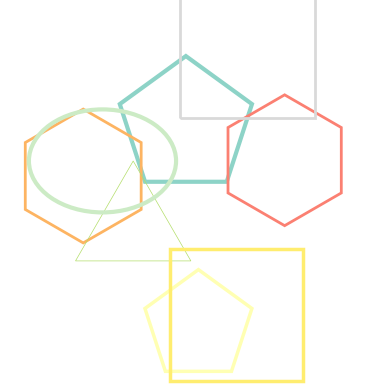[{"shape": "pentagon", "thickness": 3, "radius": 0.9, "center": [0.483, 0.674]}, {"shape": "pentagon", "thickness": 2.5, "radius": 0.73, "center": [0.515, 0.154]}, {"shape": "hexagon", "thickness": 2, "radius": 0.85, "center": [0.739, 0.584]}, {"shape": "hexagon", "thickness": 2, "radius": 0.87, "center": [0.216, 0.543]}, {"shape": "triangle", "thickness": 0.5, "radius": 0.86, "center": [0.346, 0.409]}, {"shape": "square", "thickness": 2, "radius": 0.88, "center": [0.644, 0.869]}, {"shape": "oval", "thickness": 3, "radius": 0.96, "center": [0.266, 0.582]}, {"shape": "square", "thickness": 2.5, "radius": 0.86, "center": [0.615, 0.182]}]